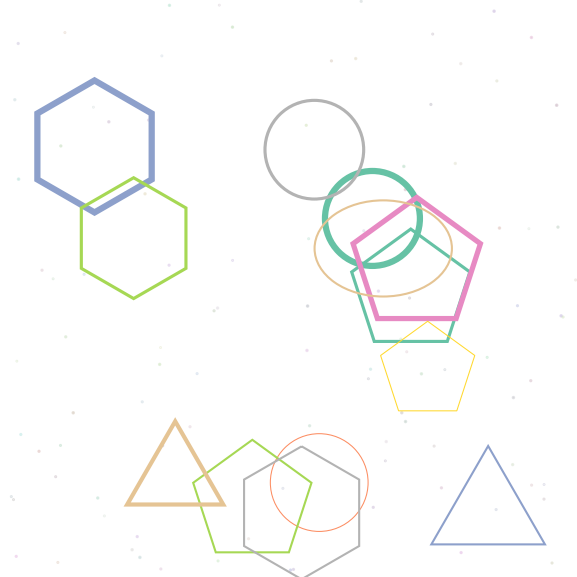[{"shape": "circle", "thickness": 3, "radius": 0.41, "center": [0.645, 0.621]}, {"shape": "pentagon", "thickness": 1.5, "radius": 0.54, "center": [0.711, 0.495]}, {"shape": "circle", "thickness": 0.5, "radius": 0.42, "center": [0.553, 0.164]}, {"shape": "hexagon", "thickness": 3, "radius": 0.57, "center": [0.164, 0.746]}, {"shape": "triangle", "thickness": 1, "radius": 0.57, "center": [0.845, 0.113]}, {"shape": "pentagon", "thickness": 2.5, "radius": 0.58, "center": [0.722, 0.541]}, {"shape": "pentagon", "thickness": 1, "radius": 0.54, "center": [0.437, 0.13]}, {"shape": "hexagon", "thickness": 1.5, "radius": 0.52, "center": [0.231, 0.587]}, {"shape": "pentagon", "thickness": 0.5, "radius": 0.43, "center": [0.741, 0.357]}, {"shape": "oval", "thickness": 1, "radius": 0.59, "center": [0.664, 0.569]}, {"shape": "triangle", "thickness": 2, "radius": 0.48, "center": [0.303, 0.174]}, {"shape": "circle", "thickness": 1.5, "radius": 0.43, "center": [0.544, 0.74]}, {"shape": "hexagon", "thickness": 1, "radius": 0.58, "center": [0.522, 0.111]}]